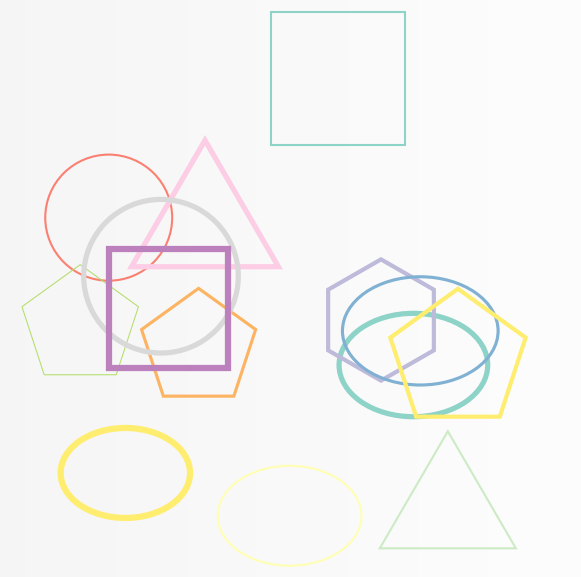[{"shape": "square", "thickness": 1, "radius": 0.58, "center": [0.582, 0.864]}, {"shape": "oval", "thickness": 2.5, "radius": 0.64, "center": [0.711, 0.367]}, {"shape": "oval", "thickness": 1, "radius": 0.62, "center": [0.498, 0.106]}, {"shape": "hexagon", "thickness": 2, "radius": 0.52, "center": [0.655, 0.445]}, {"shape": "circle", "thickness": 1, "radius": 0.55, "center": [0.187, 0.622]}, {"shape": "oval", "thickness": 1.5, "radius": 0.67, "center": [0.723, 0.426]}, {"shape": "pentagon", "thickness": 1.5, "radius": 0.52, "center": [0.342, 0.397]}, {"shape": "pentagon", "thickness": 0.5, "radius": 0.53, "center": [0.138, 0.435]}, {"shape": "triangle", "thickness": 2.5, "radius": 0.73, "center": [0.353, 0.61]}, {"shape": "circle", "thickness": 2.5, "radius": 0.67, "center": [0.277, 0.521]}, {"shape": "square", "thickness": 3, "radius": 0.51, "center": [0.29, 0.465]}, {"shape": "triangle", "thickness": 1, "radius": 0.68, "center": [0.77, 0.117]}, {"shape": "pentagon", "thickness": 2, "radius": 0.61, "center": [0.788, 0.377]}, {"shape": "oval", "thickness": 3, "radius": 0.56, "center": [0.216, 0.18]}]